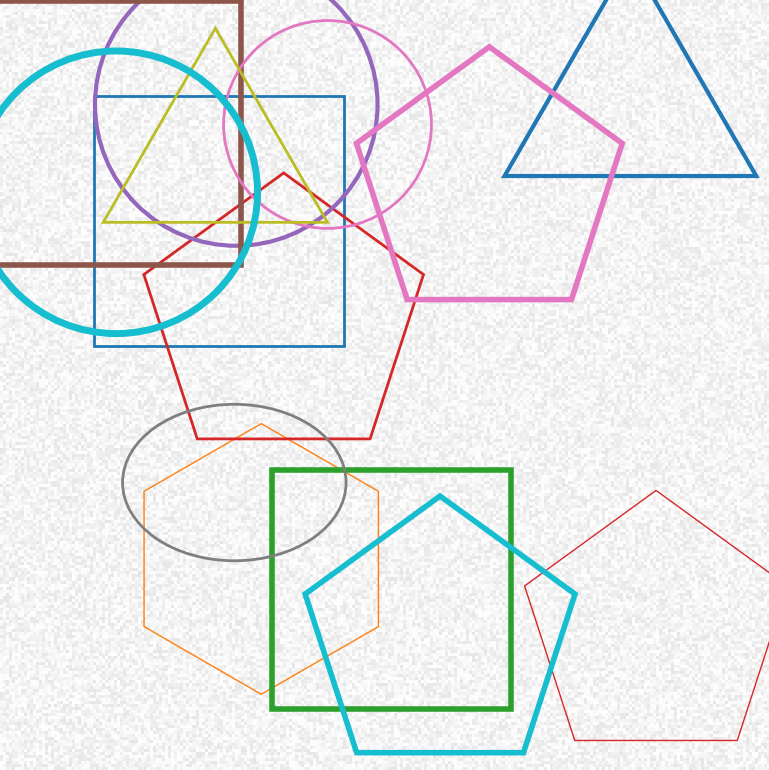[{"shape": "triangle", "thickness": 1.5, "radius": 0.94, "center": [0.819, 0.866]}, {"shape": "square", "thickness": 1, "radius": 0.81, "center": [0.284, 0.713]}, {"shape": "hexagon", "thickness": 0.5, "radius": 0.88, "center": [0.339, 0.274]}, {"shape": "square", "thickness": 2, "radius": 0.77, "center": [0.509, 0.235]}, {"shape": "pentagon", "thickness": 1, "radius": 0.95, "center": [0.368, 0.584]}, {"shape": "pentagon", "thickness": 0.5, "radius": 0.9, "center": [0.852, 0.184]}, {"shape": "circle", "thickness": 1.5, "radius": 0.92, "center": [0.307, 0.864]}, {"shape": "square", "thickness": 2, "radius": 0.86, "center": [0.142, 0.827]}, {"shape": "pentagon", "thickness": 2, "radius": 0.91, "center": [0.635, 0.758]}, {"shape": "circle", "thickness": 1, "radius": 0.67, "center": [0.425, 0.838]}, {"shape": "oval", "thickness": 1, "radius": 0.73, "center": [0.304, 0.373]}, {"shape": "triangle", "thickness": 1, "radius": 0.84, "center": [0.28, 0.795]}, {"shape": "pentagon", "thickness": 2, "radius": 0.92, "center": [0.572, 0.172]}, {"shape": "circle", "thickness": 2.5, "radius": 0.92, "center": [0.151, 0.75]}]